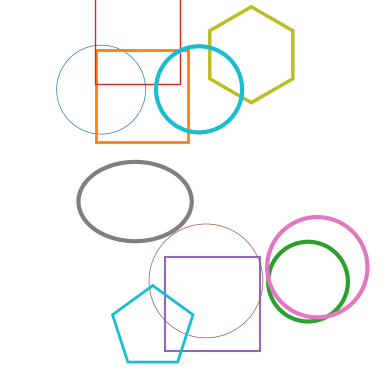[{"shape": "circle", "thickness": 0.5, "radius": 0.58, "center": [0.263, 0.767]}, {"shape": "square", "thickness": 2, "radius": 0.59, "center": [0.369, 0.751]}, {"shape": "circle", "thickness": 3, "radius": 0.52, "center": [0.8, 0.269]}, {"shape": "square", "thickness": 1, "radius": 0.56, "center": [0.357, 0.893]}, {"shape": "square", "thickness": 1.5, "radius": 0.61, "center": [0.552, 0.21]}, {"shape": "circle", "thickness": 0.5, "radius": 0.74, "center": [0.535, 0.27]}, {"shape": "circle", "thickness": 3, "radius": 0.65, "center": [0.824, 0.306]}, {"shape": "oval", "thickness": 3, "radius": 0.74, "center": [0.351, 0.476]}, {"shape": "hexagon", "thickness": 2.5, "radius": 0.62, "center": [0.653, 0.858]}, {"shape": "circle", "thickness": 3, "radius": 0.56, "center": [0.517, 0.768]}, {"shape": "pentagon", "thickness": 2, "radius": 0.55, "center": [0.397, 0.148]}]